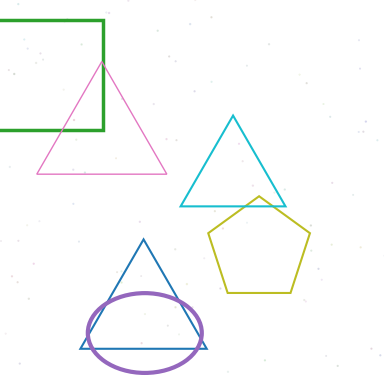[{"shape": "triangle", "thickness": 1.5, "radius": 0.95, "center": [0.373, 0.189]}, {"shape": "square", "thickness": 2.5, "radius": 0.72, "center": [0.126, 0.804]}, {"shape": "oval", "thickness": 3, "radius": 0.74, "center": [0.376, 0.135]}, {"shape": "triangle", "thickness": 1, "radius": 0.98, "center": [0.264, 0.645]}, {"shape": "pentagon", "thickness": 1.5, "radius": 0.69, "center": [0.673, 0.351]}, {"shape": "triangle", "thickness": 1.5, "radius": 0.79, "center": [0.605, 0.543]}]